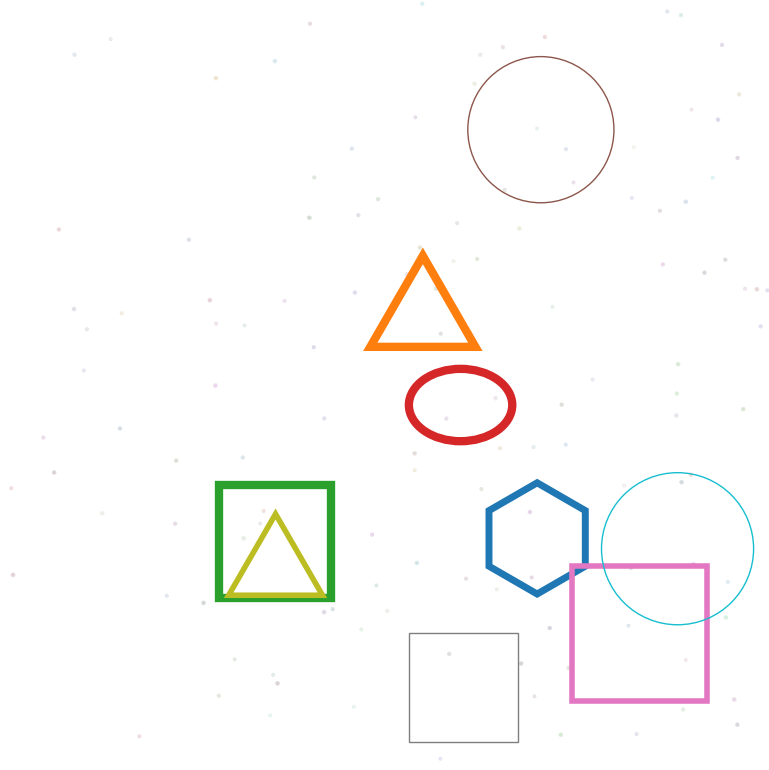[{"shape": "hexagon", "thickness": 2.5, "radius": 0.36, "center": [0.698, 0.301]}, {"shape": "triangle", "thickness": 3, "radius": 0.39, "center": [0.549, 0.589]}, {"shape": "square", "thickness": 3, "radius": 0.36, "center": [0.357, 0.297]}, {"shape": "oval", "thickness": 3, "radius": 0.34, "center": [0.598, 0.474]}, {"shape": "circle", "thickness": 0.5, "radius": 0.47, "center": [0.702, 0.832]}, {"shape": "square", "thickness": 2, "radius": 0.44, "center": [0.831, 0.178]}, {"shape": "square", "thickness": 0.5, "radius": 0.35, "center": [0.602, 0.107]}, {"shape": "triangle", "thickness": 2, "radius": 0.35, "center": [0.358, 0.262]}, {"shape": "circle", "thickness": 0.5, "radius": 0.49, "center": [0.88, 0.287]}]